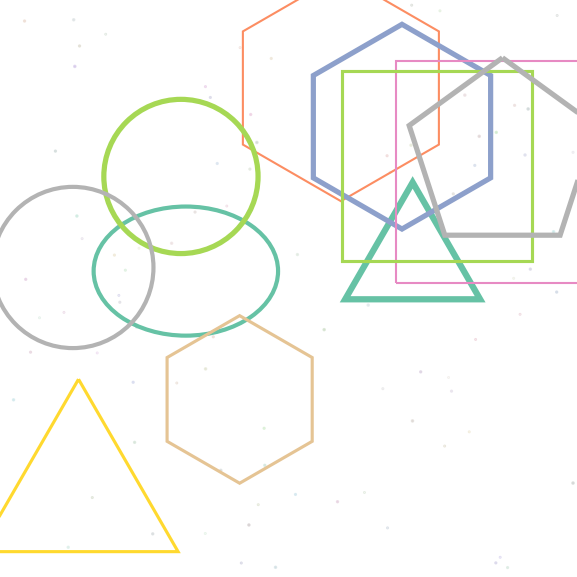[{"shape": "triangle", "thickness": 3, "radius": 0.67, "center": [0.715, 0.548]}, {"shape": "oval", "thickness": 2, "radius": 0.8, "center": [0.322, 0.53]}, {"shape": "hexagon", "thickness": 1, "radius": 0.98, "center": [0.59, 0.847]}, {"shape": "hexagon", "thickness": 2.5, "radius": 0.89, "center": [0.696, 0.78]}, {"shape": "square", "thickness": 1, "radius": 0.96, "center": [0.878, 0.701]}, {"shape": "circle", "thickness": 2.5, "radius": 0.67, "center": [0.313, 0.694]}, {"shape": "square", "thickness": 1.5, "radius": 0.82, "center": [0.757, 0.712]}, {"shape": "triangle", "thickness": 1.5, "radius": 1.0, "center": [0.136, 0.143]}, {"shape": "hexagon", "thickness": 1.5, "radius": 0.73, "center": [0.415, 0.307]}, {"shape": "pentagon", "thickness": 2.5, "radius": 0.85, "center": [0.87, 0.729]}, {"shape": "circle", "thickness": 2, "radius": 0.7, "center": [0.126, 0.536]}]